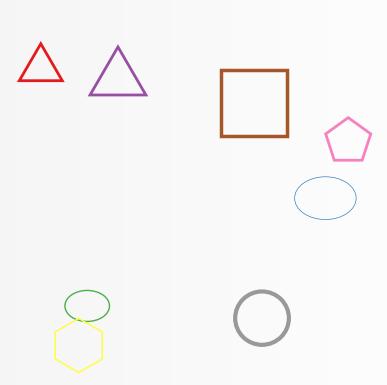[{"shape": "triangle", "thickness": 2, "radius": 0.32, "center": [0.105, 0.822]}, {"shape": "oval", "thickness": 0.5, "radius": 0.4, "center": [0.84, 0.485]}, {"shape": "oval", "thickness": 1, "radius": 0.29, "center": [0.225, 0.205]}, {"shape": "triangle", "thickness": 2, "radius": 0.42, "center": [0.304, 0.795]}, {"shape": "hexagon", "thickness": 1, "radius": 0.35, "center": [0.203, 0.103]}, {"shape": "square", "thickness": 2.5, "radius": 0.43, "center": [0.655, 0.732]}, {"shape": "pentagon", "thickness": 2, "radius": 0.31, "center": [0.899, 0.633]}, {"shape": "circle", "thickness": 3, "radius": 0.35, "center": [0.676, 0.174]}]